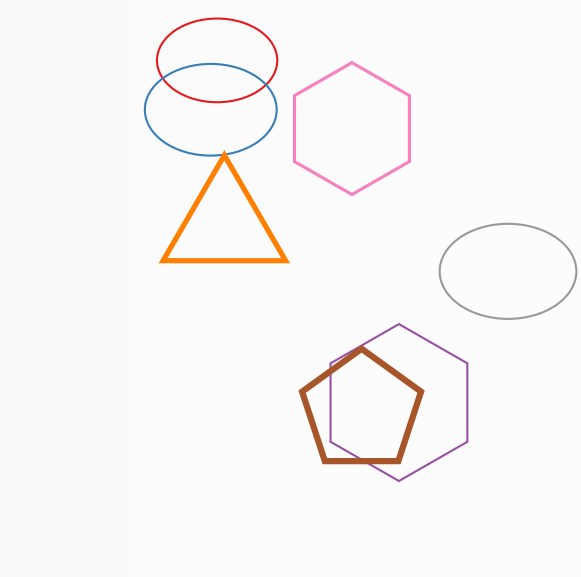[{"shape": "oval", "thickness": 1, "radius": 0.52, "center": [0.374, 0.895]}, {"shape": "oval", "thickness": 1, "radius": 0.57, "center": [0.363, 0.809]}, {"shape": "hexagon", "thickness": 1, "radius": 0.68, "center": [0.686, 0.302]}, {"shape": "triangle", "thickness": 2.5, "radius": 0.61, "center": [0.386, 0.609]}, {"shape": "pentagon", "thickness": 3, "radius": 0.54, "center": [0.622, 0.288]}, {"shape": "hexagon", "thickness": 1.5, "radius": 0.57, "center": [0.605, 0.776]}, {"shape": "oval", "thickness": 1, "radius": 0.59, "center": [0.874, 0.529]}]